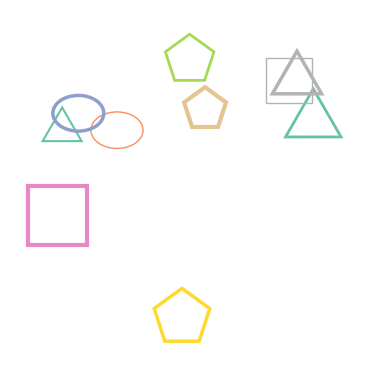[{"shape": "triangle", "thickness": 1.5, "radius": 0.29, "center": [0.161, 0.663]}, {"shape": "triangle", "thickness": 2, "radius": 0.42, "center": [0.814, 0.686]}, {"shape": "oval", "thickness": 1, "radius": 0.34, "center": [0.304, 0.662]}, {"shape": "oval", "thickness": 2.5, "radius": 0.33, "center": [0.203, 0.706]}, {"shape": "square", "thickness": 3, "radius": 0.38, "center": [0.149, 0.441]}, {"shape": "pentagon", "thickness": 2, "radius": 0.33, "center": [0.493, 0.845]}, {"shape": "pentagon", "thickness": 2.5, "radius": 0.38, "center": [0.473, 0.175]}, {"shape": "pentagon", "thickness": 3, "radius": 0.29, "center": [0.533, 0.716]}, {"shape": "triangle", "thickness": 2.5, "radius": 0.37, "center": [0.771, 0.793]}, {"shape": "square", "thickness": 1, "radius": 0.3, "center": [0.751, 0.791]}]